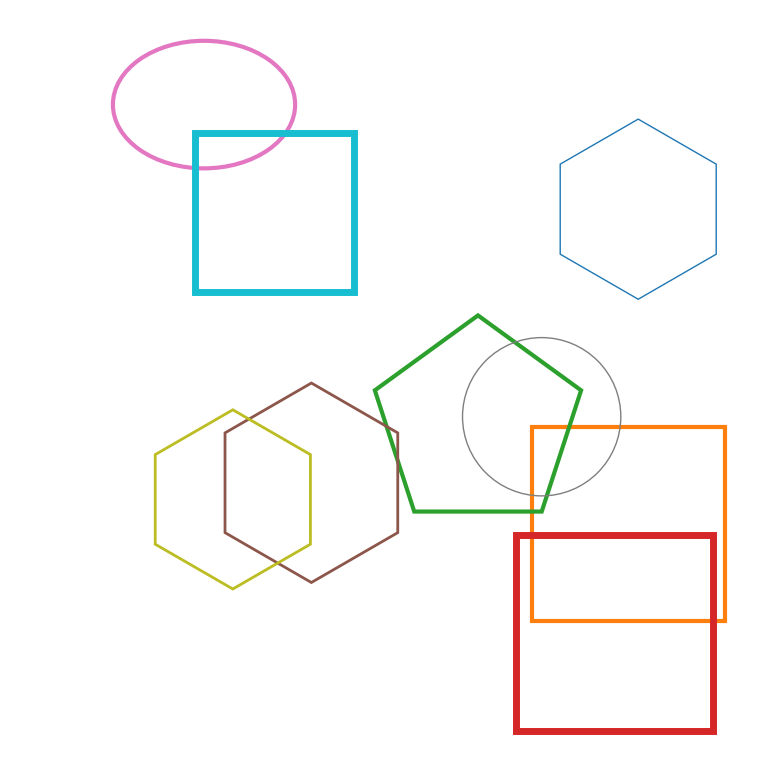[{"shape": "hexagon", "thickness": 0.5, "radius": 0.58, "center": [0.829, 0.728]}, {"shape": "square", "thickness": 1.5, "radius": 0.63, "center": [0.817, 0.32]}, {"shape": "pentagon", "thickness": 1.5, "radius": 0.7, "center": [0.621, 0.45]}, {"shape": "square", "thickness": 2.5, "radius": 0.64, "center": [0.798, 0.178]}, {"shape": "hexagon", "thickness": 1, "radius": 0.65, "center": [0.404, 0.373]}, {"shape": "oval", "thickness": 1.5, "radius": 0.59, "center": [0.265, 0.864]}, {"shape": "circle", "thickness": 0.5, "radius": 0.51, "center": [0.703, 0.459]}, {"shape": "hexagon", "thickness": 1, "radius": 0.58, "center": [0.302, 0.351]}, {"shape": "square", "thickness": 2.5, "radius": 0.52, "center": [0.357, 0.724]}]